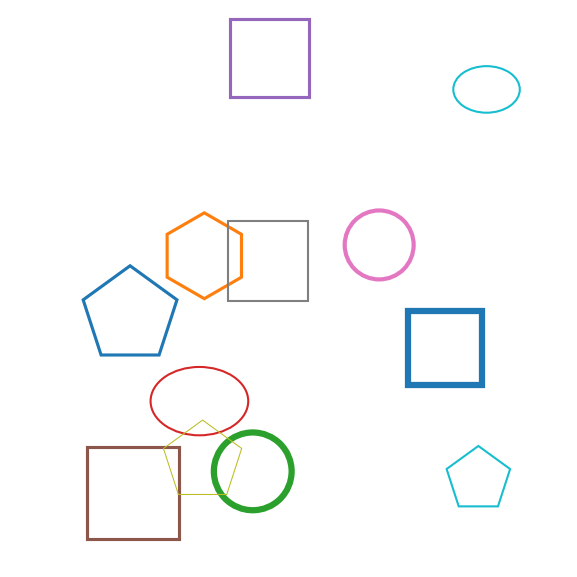[{"shape": "pentagon", "thickness": 1.5, "radius": 0.43, "center": [0.225, 0.454]}, {"shape": "square", "thickness": 3, "radius": 0.32, "center": [0.771, 0.396]}, {"shape": "hexagon", "thickness": 1.5, "radius": 0.37, "center": [0.354, 0.556]}, {"shape": "circle", "thickness": 3, "radius": 0.34, "center": [0.438, 0.183]}, {"shape": "oval", "thickness": 1, "radius": 0.42, "center": [0.345, 0.305]}, {"shape": "square", "thickness": 1.5, "radius": 0.34, "center": [0.467, 0.899]}, {"shape": "square", "thickness": 1.5, "radius": 0.4, "center": [0.23, 0.146]}, {"shape": "circle", "thickness": 2, "radius": 0.3, "center": [0.657, 0.575]}, {"shape": "square", "thickness": 1, "radius": 0.35, "center": [0.463, 0.548]}, {"shape": "pentagon", "thickness": 0.5, "radius": 0.36, "center": [0.351, 0.201]}, {"shape": "pentagon", "thickness": 1, "radius": 0.29, "center": [0.828, 0.169]}, {"shape": "oval", "thickness": 1, "radius": 0.29, "center": [0.842, 0.844]}]